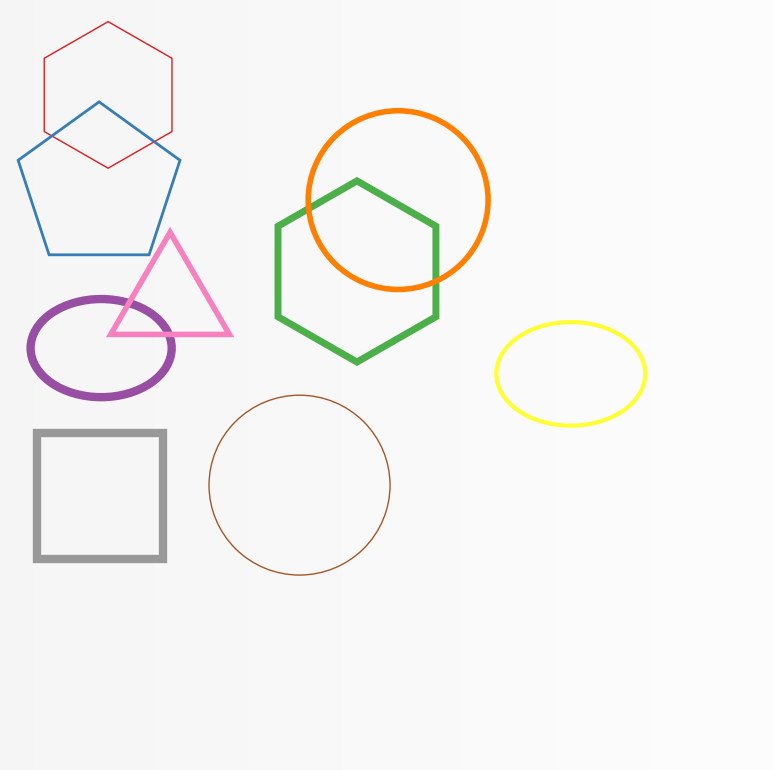[{"shape": "hexagon", "thickness": 0.5, "radius": 0.48, "center": [0.139, 0.877]}, {"shape": "pentagon", "thickness": 1, "radius": 0.55, "center": [0.128, 0.758]}, {"shape": "hexagon", "thickness": 2.5, "radius": 0.59, "center": [0.461, 0.647]}, {"shape": "oval", "thickness": 3, "radius": 0.46, "center": [0.13, 0.548]}, {"shape": "circle", "thickness": 2, "radius": 0.58, "center": [0.514, 0.74]}, {"shape": "oval", "thickness": 1.5, "radius": 0.48, "center": [0.736, 0.514]}, {"shape": "circle", "thickness": 0.5, "radius": 0.58, "center": [0.386, 0.37]}, {"shape": "triangle", "thickness": 2, "radius": 0.44, "center": [0.219, 0.61]}, {"shape": "square", "thickness": 3, "radius": 0.41, "center": [0.129, 0.356]}]